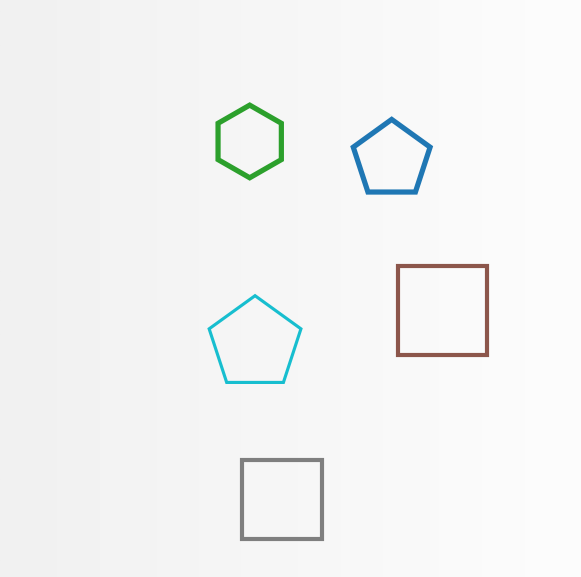[{"shape": "pentagon", "thickness": 2.5, "radius": 0.35, "center": [0.674, 0.723]}, {"shape": "hexagon", "thickness": 2.5, "radius": 0.31, "center": [0.43, 0.754]}, {"shape": "square", "thickness": 2, "radius": 0.39, "center": [0.761, 0.461]}, {"shape": "square", "thickness": 2, "radius": 0.34, "center": [0.485, 0.134]}, {"shape": "pentagon", "thickness": 1.5, "radius": 0.42, "center": [0.439, 0.404]}]